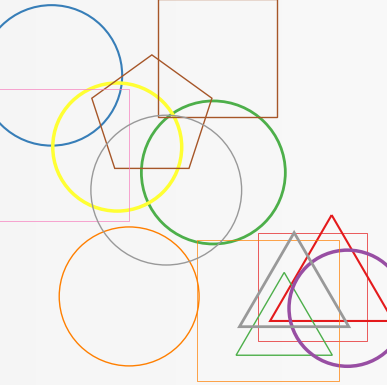[{"shape": "triangle", "thickness": 1.5, "radius": 0.92, "center": [0.856, 0.258]}, {"shape": "square", "thickness": 0.5, "radius": 0.7, "center": [0.806, 0.254]}, {"shape": "circle", "thickness": 1.5, "radius": 0.91, "center": [0.133, 0.804]}, {"shape": "triangle", "thickness": 1, "radius": 0.72, "center": [0.733, 0.149]}, {"shape": "circle", "thickness": 2, "radius": 0.93, "center": [0.551, 0.552]}, {"shape": "circle", "thickness": 2.5, "radius": 0.75, "center": [0.897, 0.199]}, {"shape": "square", "thickness": 0.5, "radius": 0.92, "center": [0.692, 0.194]}, {"shape": "circle", "thickness": 1, "radius": 0.9, "center": [0.333, 0.23]}, {"shape": "circle", "thickness": 2.5, "radius": 0.83, "center": [0.303, 0.618]}, {"shape": "square", "thickness": 1, "radius": 0.77, "center": [0.561, 0.849]}, {"shape": "pentagon", "thickness": 1, "radius": 0.81, "center": [0.392, 0.694]}, {"shape": "square", "thickness": 0.5, "radius": 0.86, "center": [0.162, 0.598]}, {"shape": "circle", "thickness": 1, "radius": 0.97, "center": [0.429, 0.506]}, {"shape": "triangle", "thickness": 2, "radius": 0.81, "center": [0.759, 0.233]}]